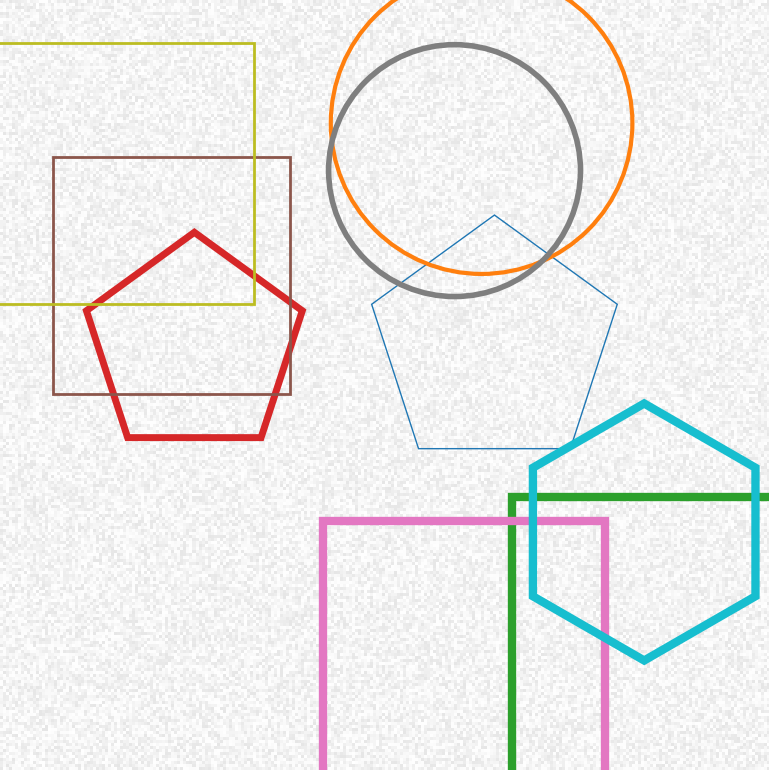[{"shape": "pentagon", "thickness": 0.5, "radius": 0.84, "center": [0.642, 0.553]}, {"shape": "circle", "thickness": 1.5, "radius": 0.98, "center": [0.625, 0.84]}, {"shape": "square", "thickness": 3, "radius": 0.91, "center": [0.846, 0.173]}, {"shape": "pentagon", "thickness": 2.5, "radius": 0.74, "center": [0.252, 0.551]}, {"shape": "square", "thickness": 1, "radius": 0.77, "center": [0.223, 0.643]}, {"shape": "square", "thickness": 3, "radius": 0.91, "center": [0.603, 0.141]}, {"shape": "circle", "thickness": 2, "radius": 0.82, "center": [0.59, 0.778]}, {"shape": "square", "thickness": 1, "radius": 0.85, "center": [0.16, 0.775]}, {"shape": "hexagon", "thickness": 3, "radius": 0.83, "center": [0.837, 0.309]}]